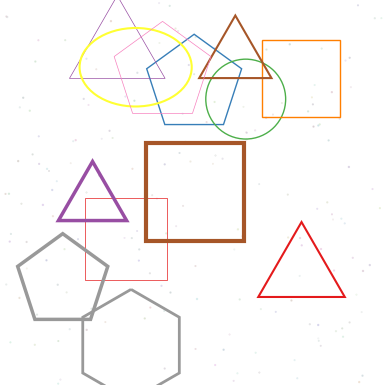[{"shape": "triangle", "thickness": 1.5, "radius": 0.65, "center": [0.783, 0.294]}, {"shape": "square", "thickness": 0.5, "radius": 0.53, "center": [0.328, 0.38]}, {"shape": "pentagon", "thickness": 1, "radius": 0.65, "center": [0.504, 0.781]}, {"shape": "circle", "thickness": 1, "radius": 0.52, "center": [0.638, 0.743]}, {"shape": "triangle", "thickness": 2.5, "radius": 0.51, "center": [0.24, 0.478]}, {"shape": "triangle", "thickness": 0.5, "radius": 0.72, "center": [0.305, 0.868]}, {"shape": "square", "thickness": 1, "radius": 0.5, "center": [0.782, 0.796]}, {"shape": "oval", "thickness": 1.5, "radius": 0.73, "center": [0.352, 0.825]}, {"shape": "triangle", "thickness": 1.5, "radius": 0.54, "center": [0.611, 0.851]}, {"shape": "square", "thickness": 3, "radius": 0.64, "center": [0.506, 0.502]}, {"shape": "pentagon", "thickness": 0.5, "radius": 0.66, "center": [0.422, 0.812]}, {"shape": "pentagon", "thickness": 2.5, "radius": 0.62, "center": [0.163, 0.27]}, {"shape": "hexagon", "thickness": 2, "radius": 0.72, "center": [0.34, 0.104]}]